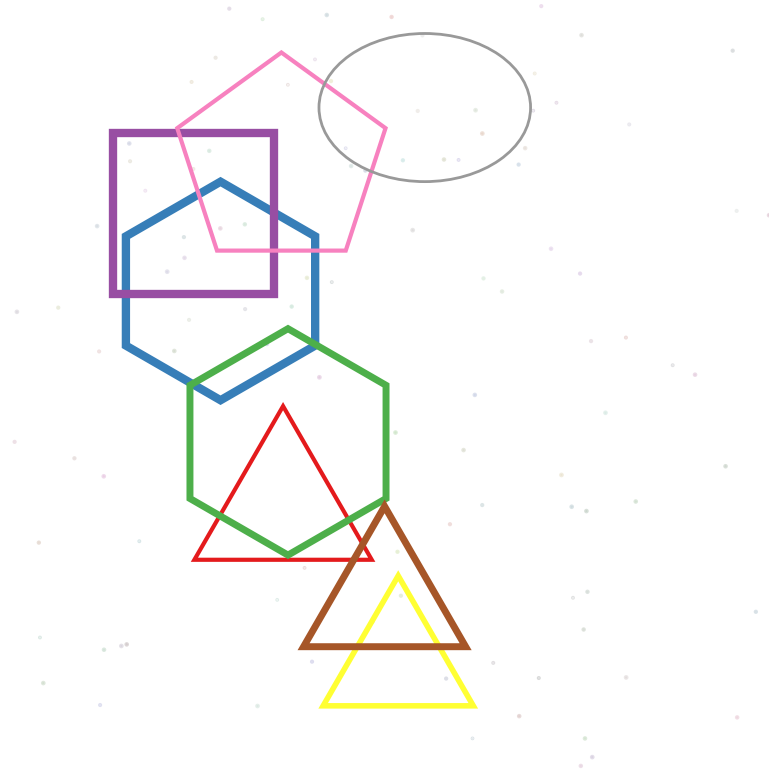[{"shape": "triangle", "thickness": 1.5, "radius": 0.67, "center": [0.368, 0.34]}, {"shape": "hexagon", "thickness": 3, "radius": 0.71, "center": [0.286, 0.622]}, {"shape": "hexagon", "thickness": 2.5, "radius": 0.74, "center": [0.374, 0.426]}, {"shape": "square", "thickness": 3, "radius": 0.52, "center": [0.251, 0.723]}, {"shape": "triangle", "thickness": 2, "radius": 0.56, "center": [0.517, 0.14]}, {"shape": "triangle", "thickness": 2.5, "radius": 0.61, "center": [0.499, 0.221]}, {"shape": "pentagon", "thickness": 1.5, "radius": 0.71, "center": [0.365, 0.79]}, {"shape": "oval", "thickness": 1, "radius": 0.69, "center": [0.552, 0.86]}]